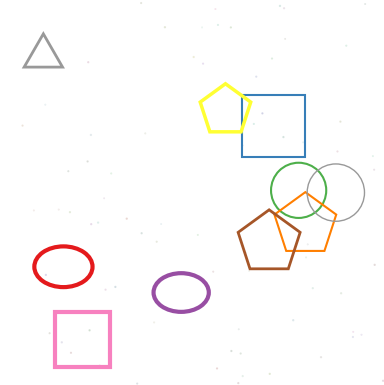[{"shape": "oval", "thickness": 3, "radius": 0.38, "center": [0.165, 0.307]}, {"shape": "square", "thickness": 1.5, "radius": 0.41, "center": [0.711, 0.673]}, {"shape": "circle", "thickness": 1.5, "radius": 0.36, "center": [0.776, 0.506]}, {"shape": "oval", "thickness": 3, "radius": 0.36, "center": [0.471, 0.24]}, {"shape": "pentagon", "thickness": 1.5, "radius": 0.42, "center": [0.793, 0.417]}, {"shape": "pentagon", "thickness": 2.5, "radius": 0.35, "center": [0.586, 0.713]}, {"shape": "pentagon", "thickness": 2, "radius": 0.42, "center": [0.699, 0.37]}, {"shape": "square", "thickness": 3, "radius": 0.36, "center": [0.215, 0.118]}, {"shape": "triangle", "thickness": 2, "radius": 0.29, "center": [0.113, 0.855]}, {"shape": "circle", "thickness": 1, "radius": 0.37, "center": [0.872, 0.5]}]